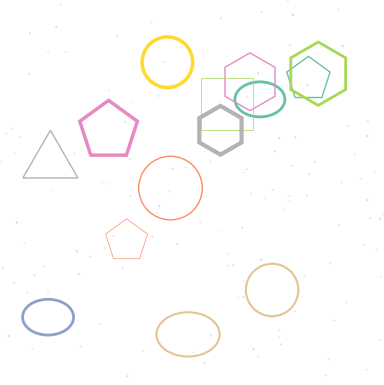[{"shape": "oval", "thickness": 2, "radius": 0.32, "center": [0.675, 0.742]}, {"shape": "pentagon", "thickness": 1, "radius": 0.3, "center": [0.801, 0.795]}, {"shape": "pentagon", "thickness": 0.5, "radius": 0.29, "center": [0.329, 0.374]}, {"shape": "circle", "thickness": 1, "radius": 0.41, "center": [0.443, 0.511]}, {"shape": "oval", "thickness": 2, "radius": 0.33, "center": [0.125, 0.176]}, {"shape": "pentagon", "thickness": 2.5, "radius": 0.39, "center": [0.282, 0.661]}, {"shape": "hexagon", "thickness": 1, "radius": 0.38, "center": [0.649, 0.788]}, {"shape": "square", "thickness": 0.5, "radius": 0.33, "center": [0.59, 0.729]}, {"shape": "hexagon", "thickness": 2, "radius": 0.41, "center": [0.827, 0.809]}, {"shape": "circle", "thickness": 2.5, "radius": 0.33, "center": [0.435, 0.838]}, {"shape": "oval", "thickness": 1.5, "radius": 0.41, "center": [0.488, 0.131]}, {"shape": "circle", "thickness": 1.5, "radius": 0.34, "center": [0.707, 0.247]}, {"shape": "hexagon", "thickness": 3, "radius": 0.32, "center": [0.573, 0.662]}, {"shape": "triangle", "thickness": 1, "radius": 0.41, "center": [0.131, 0.579]}]